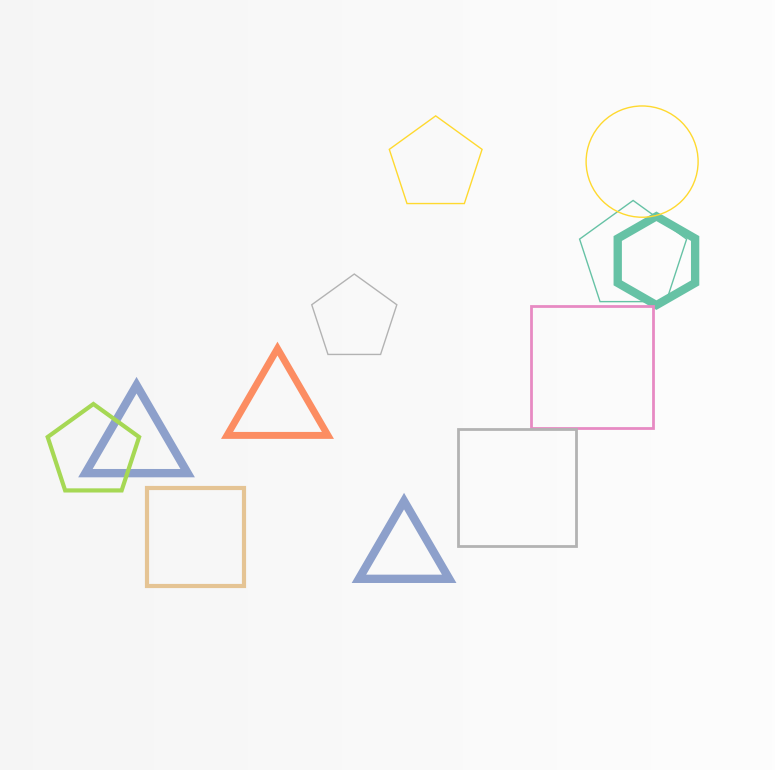[{"shape": "pentagon", "thickness": 0.5, "radius": 0.36, "center": [0.817, 0.667]}, {"shape": "hexagon", "thickness": 3, "radius": 0.29, "center": [0.847, 0.661]}, {"shape": "triangle", "thickness": 2.5, "radius": 0.38, "center": [0.358, 0.472]}, {"shape": "triangle", "thickness": 3, "radius": 0.38, "center": [0.176, 0.424]}, {"shape": "triangle", "thickness": 3, "radius": 0.34, "center": [0.521, 0.282]}, {"shape": "square", "thickness": 1, "radius": 0.4, "center": [0.764, 0.523]}, {"shape": "pentagon", "thickness": 1.5, "radius": 0.31, "center": [0.121, 0.413]}, {"shape": "pentagon", "thickness": 0.5, "radius": 0.31, "center": [0.562, 0.787]}, {"shape": "circle", "thickness": 0.5, "radius": 0.36, "center": [0.829, 0.79]}, {"shape": "square", "thickness": 1.5, "radius": 0.32, "center": [0.252, 0.303]}, {"shape": "pentagon", "thickness": 0.5, "radius": 0.29, "center": [0.457, 0.586]}, {"shape": "square", "thickness": 1, "radius": 0.38, "center": [0.667, 0.367]}]